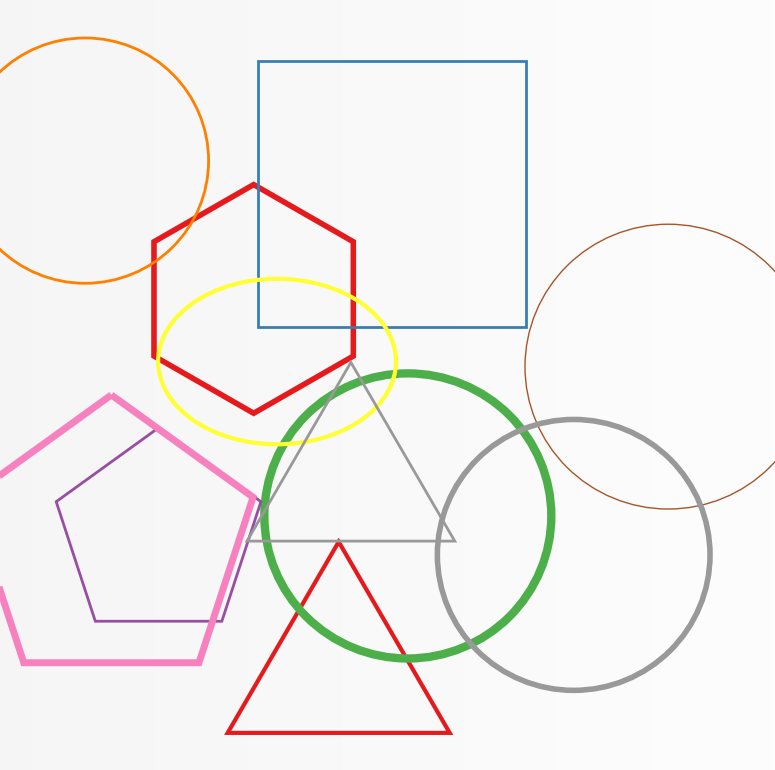[{"shape": "triangle", "thickness": 1.5, "radius": 0.83, "center": [0.437, 0.131]}, {"shape": "hexagon", "thickness": 2, "radius": 0.74, "center": [0.327, 0.612]}, {"shape": "square", "thickness": 1, "radius": 0.86, "center": [0.505, 0.748]}, {"shape": "circle", "thickness": 3, "radius": 0.93, "center": [0.526, 0.33]}, {"shape": "pentagon", "thickness": 1, "radius": 0.69, "center": [0.205, 0.306]}, {"shape": "circle", "thickness": 1, "radius": 0.8, "center": [0.11, 0.791]}, {"shape": "oval", "thickness": 1.5, "radius": 0.77, "center": [0.358, 0.53]}, {"shape": "circle", "thickness": 0.5, "radius": 0.92, "center": [0.862, 0.524]}, {"shape": "pentagon", "thickness": 2.5, "radius": 0.96, "center": [0.144, 0.295]}, {"shape": "triangle", "thickness": 1, "radius": 0.77, "center": [0.453, 0.375]}, {"shape": "circle", "thickness": 2, "radius": 0.88, "center": [0.74, 0.279]}]